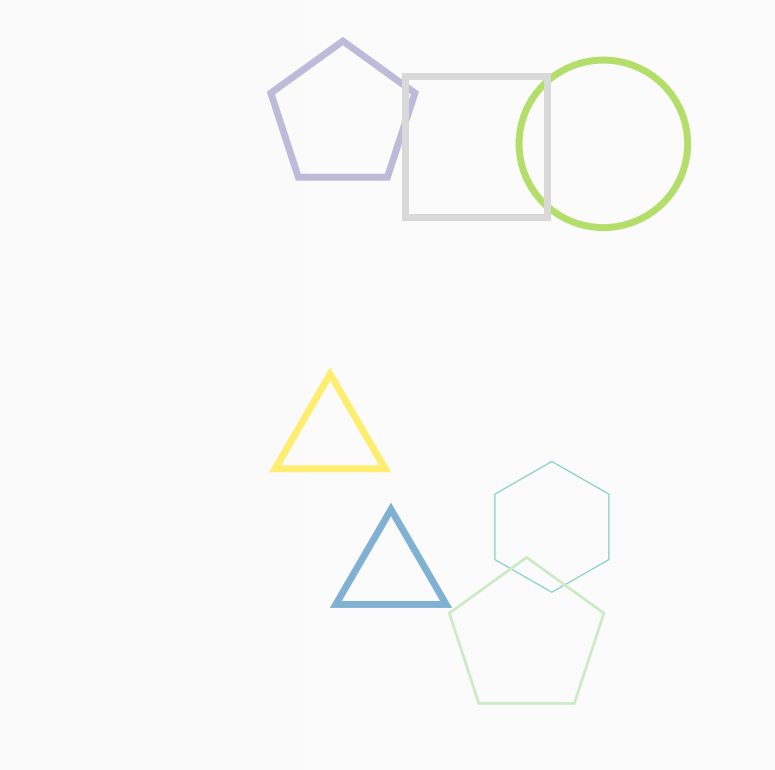[{"shape": "hexagon", "thickness": 0.5, "radius": 0.42, "center": [0.712, 0.316]}, {"shape": "pentagon", "thickness": 2.5, "radius": 0.49, "center": [0.442, 0.849]}, {"shape": "triangle", "thickness": 2.5, "radius": 0.41, "center": [0.505, 0.256]}, {"shape": "circle", "thickness": 2.5, "radius": 0.54, "center": [0.779, 0.813]}, {"shape": "square", "thickness": 2.5, "radius": 0.46, "center": [0.614, 0.81]}, {"shape": "pentagon", "thickness": 1, "radius": 0.52, "center": [0.68, 0.171]}, {"shape": "triangle", "thickness": 2.5, "radius": 0.41, "center": [0.426, 0.432]}]